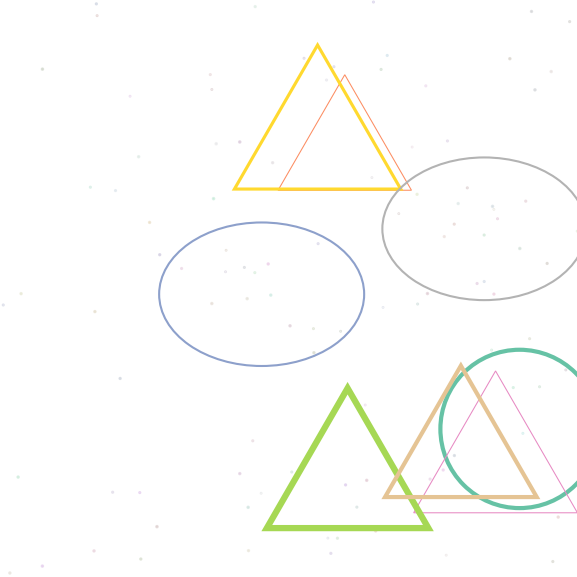[{"shape": "circle", "thickness": 2, "radius": 0.69, "center": [0.9, 0.256]}, {"shape": "triangle", "thickness": 0.5, "radius": 0.67, "center": [0.597, 0.736]}, {"shape": "oval", "thickness": 1, "radius": 0.89, "center": [0.453, 0.49]}, {"shape": "triangle", "thickness": 0.5, "radius": 0.82, "center": [0.858, 0.193]}, {"shape": "triangle", "thickness": 3, "radius": 0.81, "center": [0.602, 0.165]}, {"shape": "triangle", "thickness": 1.5, "radius": 0.83, "center": [0.55, 0.755]}, {"shape": "triangle", "thickness": 2, "radius": 0.76, "center": [0.798, 0.214]}, {"shape": "oval", "thickness": 1, "radius": 0.88, "center": [0.839, 0.603]}]